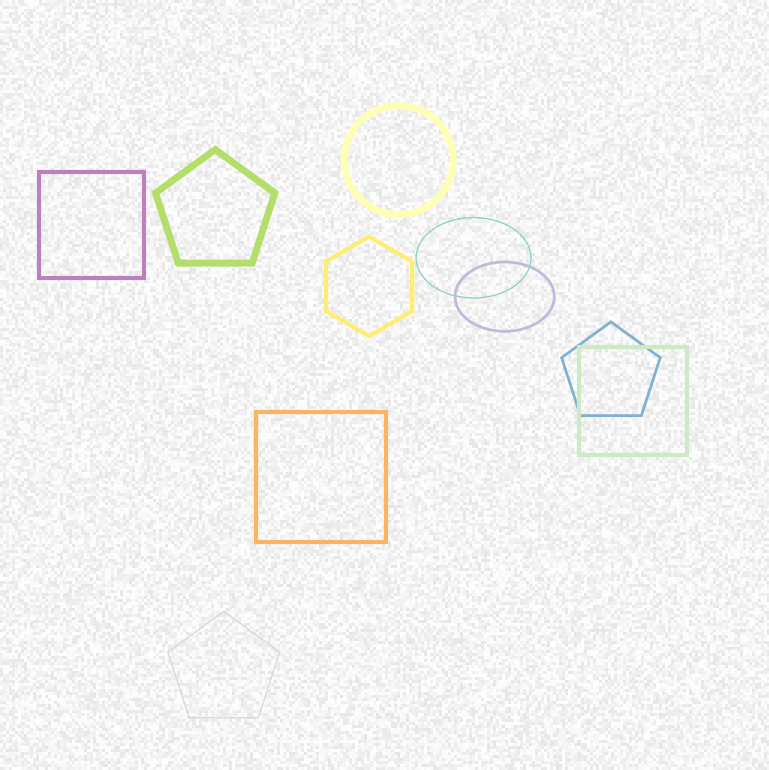[{"shape": "oval", "thickness": 0.5, "radius": 0.37, "center": [0.615, 0.665]}, {"shape": "circle", "thickness": 2.5, "radius": 0.35, "center": [0.518, 0.792]}, {"shape": "oval", "thickness": 1, "radius": 0.32, "center": [0.655, 0.615]}, {"shape": "pentagon", "thickness": 1, "radius": 0.34, "center": [0.793, 0.515]}, {"shape": "square", "thickness": 1.5, "radius": 0.42, "center": [0.417, 0.381]}, {"shape": "pentagon", "thickness": 2.5, "radius": 0.41, "center": [0.28, 0.724]}, {"shape": "pentagon", "thickness": 0.5, "radius": 0.38, "center": [0.291, 0.13]}, {"shape": "square", "thickness": 1.5, "radius": 0.34, "center": [0.119, 0.708]}, {"shape": "square", "thickness": 1.5, "radius": 0.35, "center": [0.822, 0.479]}, {"shape": "hexagon", "thickness": 1.5, "radius": 0.32, "center": [0.479, 0.628]}]